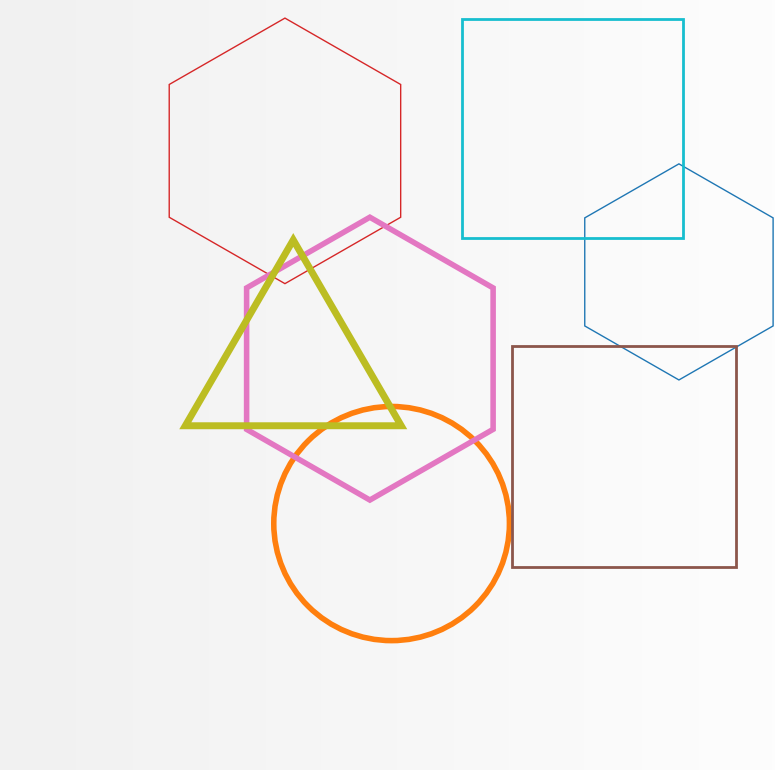[{"shape": "hexagon", "thickness": 0.5, "radius": 0.7, "center": [0.876, 0.647]}, {"shape": "circle", "thickness": 2, "radius": 0.76, "center": [0.505, 0.32]}, {"shape": "hexagon", "thickness": 0.5, "radius": 0.86, "center": [0.368, 0.804]}, {"shape": "square", "thickness": 1, "radius": 0.72, "center": [0.805, 0.407]}, {"shape": "hexagon", "thickness": 2, "radius": 0.92, "center": [0.477, 0.534]}, {"shape": "triangle", "thickness": 2.5, "radius": 0.8, "center": [0.378, 0.528]}, {"shape": "square", "thickness": 1, "radius": 0.71, "center": [0.739, 0.833]}]